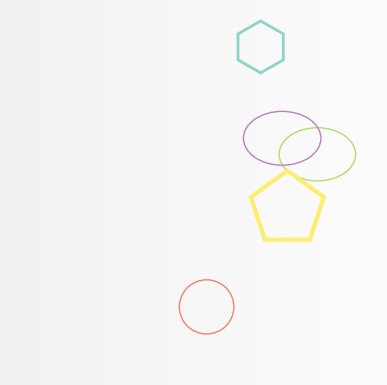[{"shape": "hexagon", "thickness": 2, "radius": 0.34, "center": [0.673, 0.878]}, {"shape": "circle", "thickness": 1, "radius": 0.35, "center": [0.533, 0.203]}, {"shape": "oval", "thickness": 1, "radius": 0.49, "center": [0.819, 0.599]}, {"shape": "oval", "thickness": 1, "radius": 0.5, "center": [0.728, 0.641]}, {"shape": "pentagon", "thickness": 3, "radius": 0.5, "center": [0.742, 0.458]}]